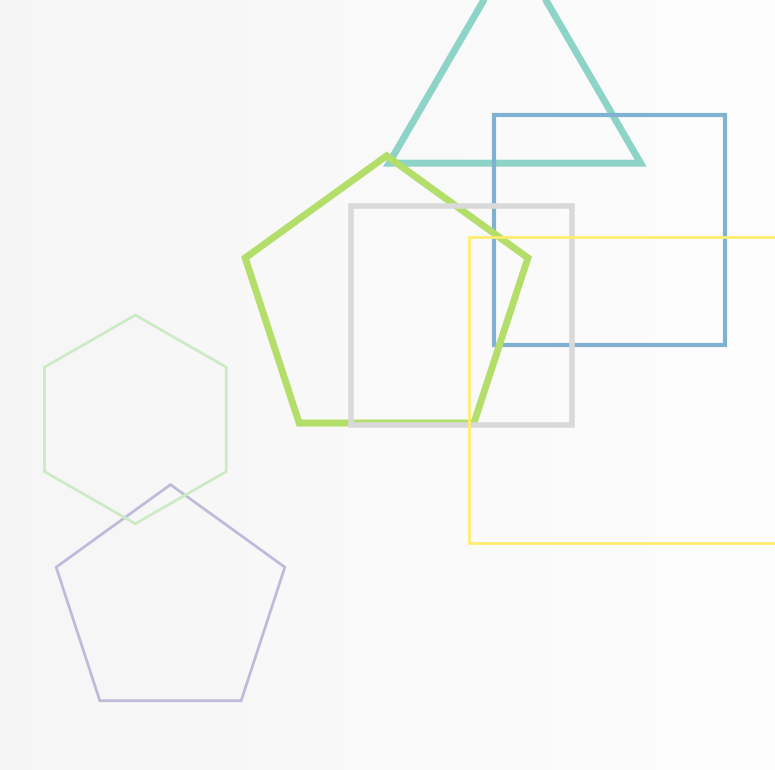[{"shape": "triangle", "thickness": 2.5, "radius": 0.94, "center": [0.664, 0.882]}, {"shape": "pentagon", "thickness": 1, "radius": 0.78, "center": [0.22, 0.215]}, {"shape": "square", "thickness": 1.5, "radius": 0.75, "center": [0.787, 0.701]}, {"shape": "pentagon", "thickness": 2.5, "radius": 0.96, "center": [0.499, 0.606]}, {"shape": "square", "thickness": 2, "radius": 0.71, "center": [0.596, 0.591]}, {"shape": "hexagon", "thickness": 1, "radius": 0.68, "center": [0.175, 0.455]}, {"shape": "square", "thickness": 1, "radius": 0.99, "center": [0.803, 0.494]}]